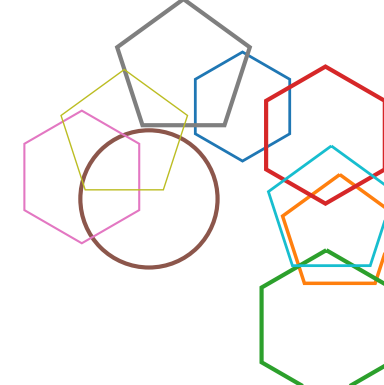[{"shape": "hexagon", "thickness": 2, "radius": 0.71, "center": [0.63, 0.723]}, {"shape": "pentagon", "thickness": 2.5, "radius": 0.78, "center": [0.883, 0.39]}, {"shape": "hexagon", "thickness": 3, "radius": 0.97, "center": [0.848, 0.156]}, {"shape": "hexagon", "thickness": 3, "radius": 0.89, "center": [0.845, 0.649]}, {"shape": "circle", "thickness": 3, "radius": 0.89, "center": [0.387, 0.483]}, {"shape": "hexagon", "thickness": 1.5, "radius": 0.86, "center": [0.212, 0.54]}, {"shape": "pentagon", "thickness": 3, "radius": 0.91, "center": [0.477, 0.821]}, {"shape": "pentagon", "thickness": 1, "radius": 0.86, "center": [0.323, 0.647]}, {"shape": "pentagon", "thickness": 2, "radius": 0.86, "center": [0.861, 0.449]}]